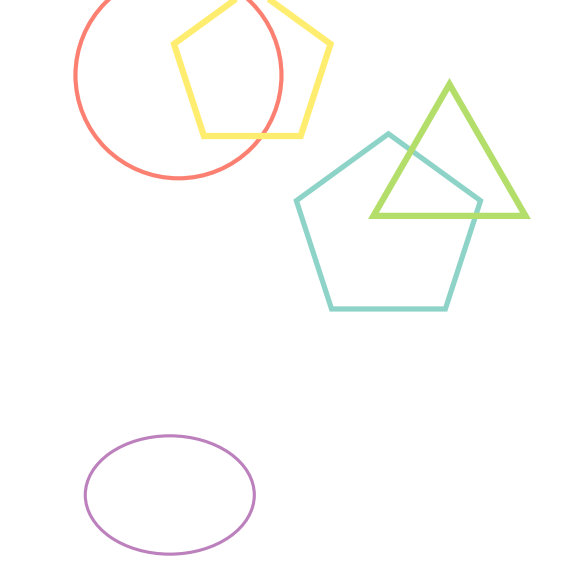[{"shape": "pentagon", "thickness": 2.5, "radius": 0.84, "center": [0.673, 0.6]}, {"shape": "circle", "thickness": 2, "radius": 0.89, "center": [0.309, 0.869]}, {"shape": "triangle", "thickness": 3, "radius": 0.76, "center": [0.778, 0.701]}, {"shape": "oval", "thickness": 1.5, "radius": 0.73, "center": [0.294, 0.142]}, {"shape": "pentagon", "thickness": 3, "radius": 0.71, "center": [0.437, 0.879]}]